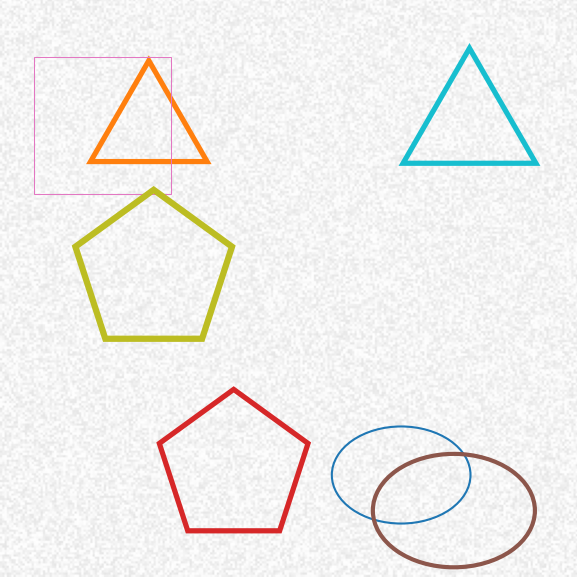[{"shape": "oval", "thickness": 1, "radius": 0.6, "center": [0.695, 0.177]}, {"shape": "triangle", "thickness": 2.5, "radius": 0.58, "center": [0.258, 0.778]}, {"shape": "pentagon", "thickness": 2.5, "radius": 0.68, "center": [0.405, 0.189]}, {"shape": "oval", "thickness": 2, "radius": 0.7, "center": [0.786, 0.115]}, {"shape": "square", "thickness": 0.5, "radius": 0.59, "center": [0.178, 0.782]}, {"shape": "pentagon", "thickness": 3, "radius": 0.71, "center": [0.266, 0.528]}, {"shape": "triangle", "thickness": 2.5, "radius": 0.66, "center": [0.813, 0.783]}]